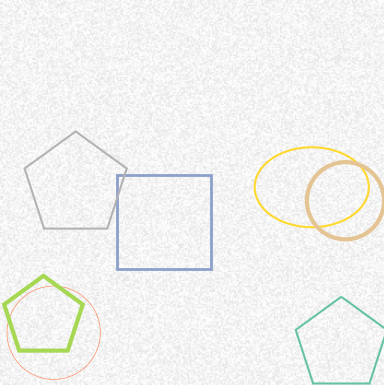[{"shape": "pentagon", "thickness": 1.5, "radius": 0.62, "center": [0.886, 0.105]}, {"shape": "circle", "thickness": 0.5, "radius": 0.61, "center": [0.139, 0.136]}, {"shape": "square", "thickness": 2, "radius": 0.61, "center": [0.427, 0.423]}, {"shape": "pentagon", "thickness": 3, "radius": 0.54, "center": [0.113, 0.176]}, {"shape": "oval", "thickness": 1.5, "radius": 0.74, "center": [0.81, 0.514]}, {"shape": "circle", "thickness": 3, "radius": 0.5, "center": [0.897, 0.479]}, {"shape": "pentagon", "thickness": 1.5, "radius": 0.7, "center": [0.197, 0.519]}]